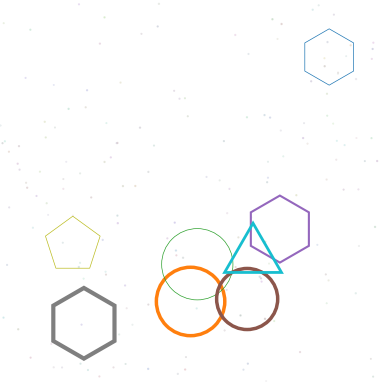[{"shape": "hexagon", "thickness": 0.5, "radius": 0.37, "center": [0.855, 0.852]}, {"shape": "circle", "thickness": 2.5, "radius": 0.44, "center": [0.495, 0.217]}, {"shape": "circle", "thickness": 0.5, "radius": 0.46, "center": [0.512, 0.314]}, {"shape": "hexagon", "thickness": 1.5, "radius": 0.44, "center": [0.727, 0.405]}, {"shape": "circle", "thickness": 2.5, "radius": 0.4, "center": [0.642, 0.223]}, {"shape": "hexagon", "thickness": 3, "radius": 0.46, "center": [0.218, 0.16]}, {"shape": "pentagon", "thickness": 0.5, "radius": 0.37, "center": [0.189, 0.364]}, {"shape": "triangle", "thickness": 2, "radius": 0.43, "center": [0.657, 0.335]}]